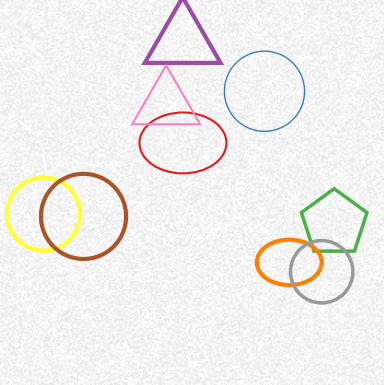[{"shape": "oval", "thickness": 1.5, "radius": 0.56, "center": [0.475, 0.629]}, {"shape": "circle", "thickness": 1, "radius": 0.52, "center": [0.687, 0.763]}, {"shape": "pentagon", "thickness": 2.5, "radius": 0.45, "center": [0.868, 0.42]}, {"shape": "triangle", "thickness": 3, "radius": 0.57, "center": [0.475, 0.893]}, {"shape": "oval", "thickness": 3, "radius": 0.42, "center": [0.751, 0.318]}, {"shape": "circle", "thickness": 3, "radius": 0.47, "center": [0.113, 0.444]}, {"shape": "circle", "thickness": 3, "radius": 0.55, "center": [0.217, 0.438]}, {"shape": "triangle", "thickness": 1.5, "radius": 0.51, "center": [0.432, 0.728]}, {"shape": "circle", "thickness": 2.5, "radius": 0.41, "center": [0.836, 0.294]}]